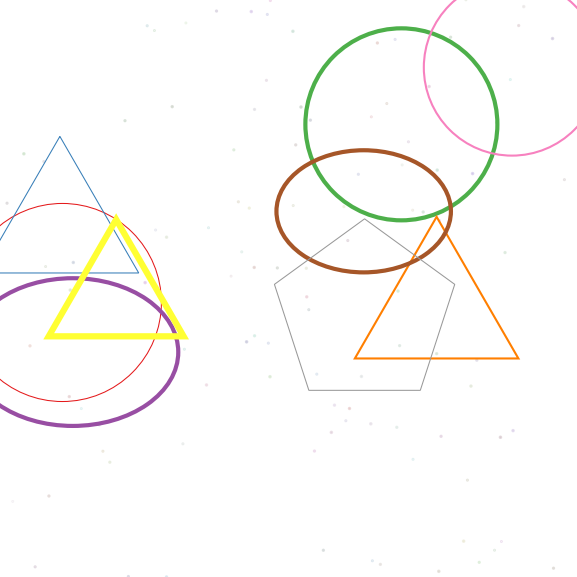[{"shape": "circle", "thickness": 0.5, "radius": 0.86, "center": [0.108, 0.475]}, {"shape": "triangle", "thickness": 0.5, "radius": 0.79, "center": [0.104, 0.605]}, {"shape": "circle", "thickness": 2, "radius": 0.83, "center": [0.695, 0.784]}, {"shape": "oval", "thickness": 2, "radius": 0.91, "center": [0.126, 0.389]}, {"shape": "triangle", "thickness": 1, "radius": 0.82, "center": [0.756, 0.46]}, {"shape": "triangle", "thickness": 3, "radius": 0.67, "center": [0.201, 0.484]}, {"shape": "oval", "thickness": 2, "radius": 0.76, "center": [0.63, 0.633]}, {"shape": "circle", "thickness": 1, "radius": 0.76, "center": [0.887, 0.882]}, {"shape": "pentagon", "thickness": 0.5, "radius": 0.82, "center": [0.631, 0.456]}]